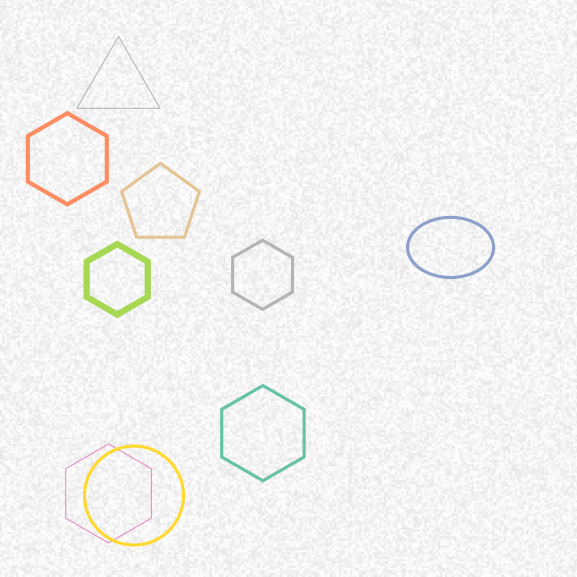[{"shape": "hexagon", "thickness": 1.5, "radius": 0.41, "center": [0.455, 0.249]}, {"shape": "hexagon", "thickness": 2, "radius": 0.39, "center": [0.117, 0.724]}, {"shape": "oval", "thickness": 1.5, "radius": 0.37, "center": [0.78, 0.571]}, {"shape": "hexagon", "thickness": 0.5, "radius": 0.43, "center": [0.188, 0.145]}, {"shape": "hexagon", "thickness": 3, "radius": 0.31, "center": [0.203, 0.515]}, {"shape": "circle", "thickness": 1.5, "radius": 0.43, "center": [0.232, 0.141]}, {"shape": "pentagon", "thickness": 1.5, "radius": 0.35, "center": [0.278, 0.646]}, {"shape": "triangle", "thickness": 0.5, "radius": 0.42, "center": [0.205, 0.853]}, {"shape": "hexagon", "thickness": 1.5, "radius": 0.3, "center": [0.455, 0.523]}]